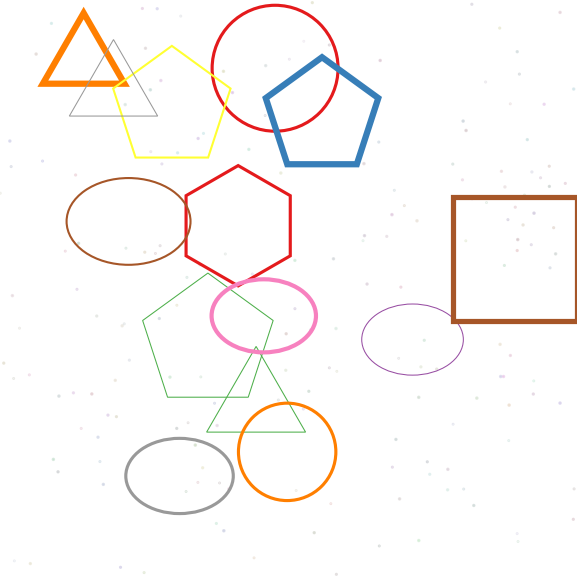[{"shape": "hexagon", "thickness": 1.5, "radius": 0.52, "center": [0.412, 0.608]}, {"shape": "circle", "thickness": 1.5, "radius": 0.55, "center": [0.476, 0.881]}, {"shape": "pentagon", "thickness": 3, "radius": 0.51, "center": [0.558, 0.798]}, {"shape": "triangle", "thickness": 0.5, "radius": 0.49, "center": [0.443, 0.3]}, {"shape": "pentagon", "thickness": 0.5, "radius": 0.59, "center": [0.36, 0.407]}, {"shape": "oval", "thickness": 0.5, "radius": 0.44, "center": [0.714, 0.411]}, {"shape": "triangle", "thickness": 3, "radius": 0.41, "center": [0.145, 0.895]}, {"shape": "circle", "thickness": 1.5, "radius": 0.42, "center": [0.497, 0.217]}, {"shape": "pentagon", "thickness": 1, "radius": 0.53, "center": [0.298, 0.813]}, {"shape": "square", "thickness": 2.5, "radius": 0.54, "center": [0.892, 0.551]}, {"shape": "oval", "thickness": 1, "radius": 0.54, "center": [0.223, 0.616]}, {"shape": "oval", "thickness": 2, "radius": 0.45, "center": [0.457, 0.452]}, {"shape": "oval", "thickness": 1.5, "radius": 0.47, "center": [0.311, 0.175]}, {"shape": "triangle", "thickness": 0.5, "radius": 0.44, "center": [0.197, 0.842]}]